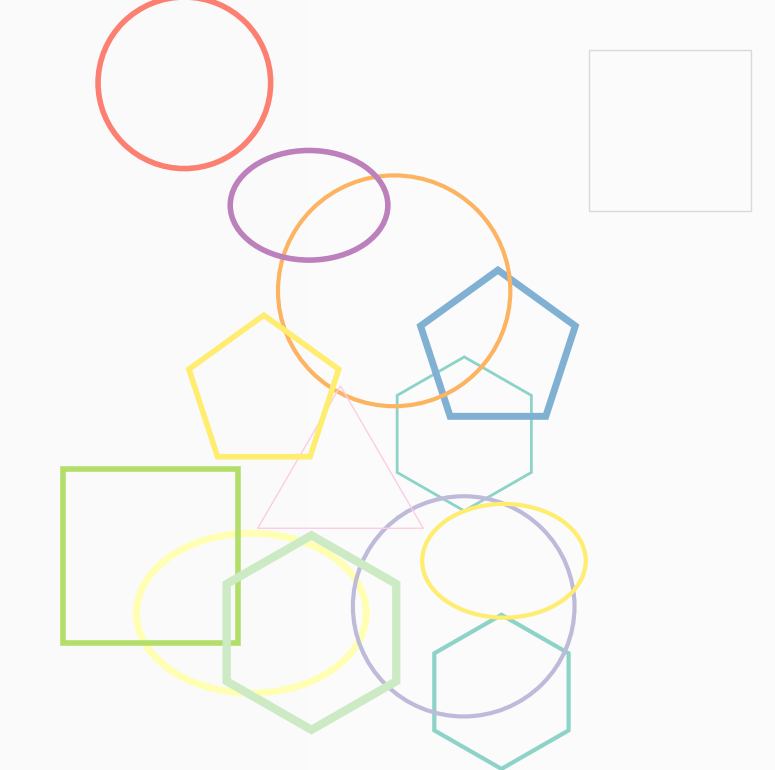[{"shape": "hexagon", "thickness": 1, "radius": 0.5, "center": [0.599, 0.436]}, {"shape": "hexagon", "thickness": 1.5, "radius": 0.5, "center": [0.647, 0.101]}, {"shape": "oval", "thickness": 2.5, "radius": 0.74, "center": [0.324, 0.204]}, {"shape": "circle", "thickness": 1.5, "radius": 0.71, "center": [0.598, 0.213]}, {"shape": "circle", "thickness": 2, "radius": 0.56, "center": [0.238, 0.892]}, {"shape": "pentagon", "thickness": 2.5, "radius": 0.52, "center": [0.643, 0.544]}, {"shape": "circle", "thickness": 1.5, "radius": 0.75, "center": [0.509, 0.622]}, {"shape": "square", "thickness": 2, "radius": 0.56, "center": [0.195, 0.278]}, {"shape": "triangle", "thickness": 0.5, "radius": 0.62, "center": [0.439, 0.376]}, {"shape": "square", "thickness": 0.5, "radius": 0.52, "center": [0.865, 0.83]}, {"shape": "oval", "thickness": 2, "radius": 0.51, "center": [0.399, 0.733]}, {"shape": "hexagon", "thickness": 3, "radius": 0.63, "center": [0.402, 0.178]}, {"shape": "pentagon", "thickness": 2, "radius": 0.51, "center": [0.34, 0.489]}, {"shape": "oval", "thickness": 1.5, "radius": 0.53, "center": [0.65, 0.272]}]